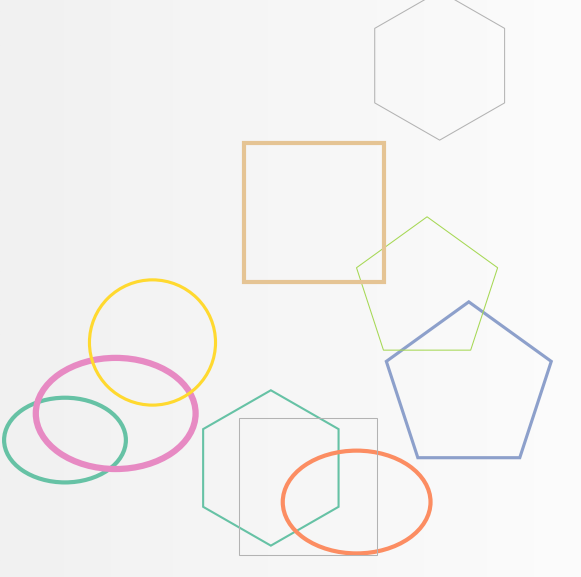[{"shape": "oval", "thickness": 2, "radius": 0.52, "center": [0.112, 0.237]}, {"shape": "hexagon", "thickness": 1, "radius": 0.67, "center": [0.466, 0.189]}, {"shape": "oval", "thickness": 2, "radius": 0.64, "center": [0.614, 0.13]}, {"shape": "pentagon", "thickness": 1.5, "radius": 0.75, "center": [0.807, 0.327]}, {"shape": "oval", "thickness": 3, "radius": 0.69, "center": [0.199, 0.283]}, {"shape": "pentagon", "thickness": 0.5, "radius": 0.64, "center": [0.735, 0.496]}, {"shape": "circle", "thickness": 1.5, "radius": 0.54, "center": [0.262, 0.406]}, {"shape": "square", "thickness": 2, "radius": 0.6, "center": [0.54, 0.632]}, {"shape": "square", "thickness": 0.5, "radius": 0.59, "center": [0.53, 0.157]}, {"shape": "hexagon", "thickness": 0.5, "radius": 0.65, "center": [0.756, 0.885]}]